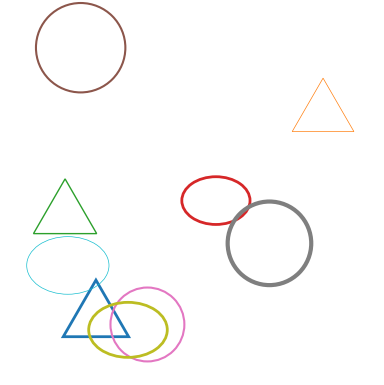[{"shape": "triangle", "thickness": 2, "radius": 0.49, "center": [0.249, 0.174]}, {"shape": "triangle", "thickness": 0.5, "radius": 0.46, "center": [0.839, 0.705]}, {"shape": "triangle", "thickness": 1, "radius": 0.47, "center": [0.169, 0.441]}, {"shape": "oval", "thickness": 2, "radius": 0.44, "center": [0.561, 0.479]}, {"shape": "circle", "thickness": 1.5, "radius": 0.58, "center": [0.21, 0.876]}, {"shape": "circle", "thickness": 1.5, "radius": 0.48, "center": [0.383, 0.157]}, {"shape": "circle", "thickness": 3, "radius": 0.54, "center": [0.7, 0.368]}, {"shape": "oval", "thickness": 2, "radius": 0.51, "center": [0.332, 0.143]}, {"shape": "oval", "thickness": 0.5, "radius": 0.53, "center": [0.176, 0.311]}]